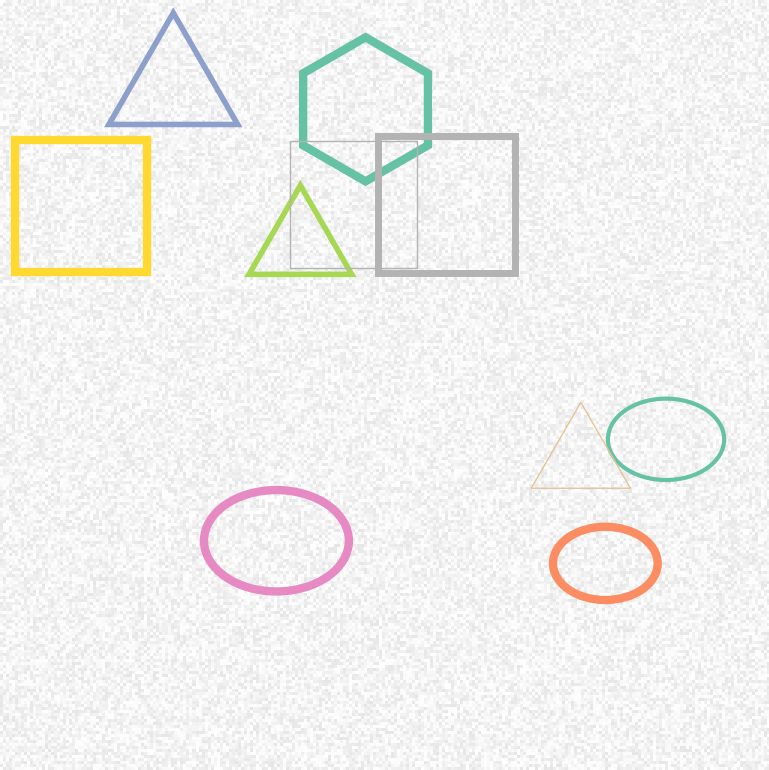[{"shape": "hexagon", "thickness": 3, "radius": 0.47, "center": [0.475, 0.858]}, {"shape": "oval", "thickness": 1.5, "radius": 0.38, "center": [0.865, 0.429]}, {"shape": "oval", "thickness": 3, "radius": 0.34, "center": [0.786, 0.268]}, {"shape": "triangle", "thickness": 2, "radius": 0.48, "center": [0.225, 0.887]}, {"shape": "oval", "thickness": 3, "radius": 0.47, "center": [0.359, 0.298]}, {"shape": "triangle", "thickness": 2, "radius": 0.38, "center": [0.39, 0.682]}, {"shape": "square", "thickness": 3, "radius": 0.43, "center": [0.105, 0.732]}, {"shape": "triangle", "thickness": 0.5, "radius": 0.37, "center": [0.754, 0.403]}, {"shape": "square", "thickness": 0.5, "radius": 0.41, "center": [0.46, 0.735]}, {"shape": "square", "thickness": 2.5, "radius": 0.44, "center": [0.58, 0.735]}]